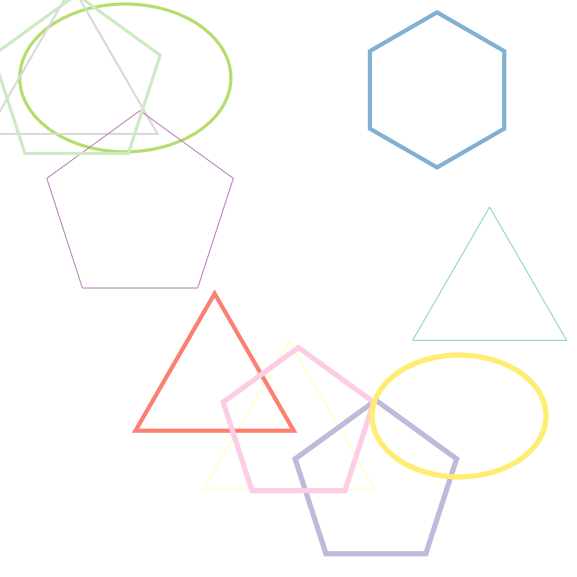[{"shape": "triangle", "thickness": 0.5, "radius": 0.77, "center": [0.848, 0.487]}, {"shape": "triangle", "thickness": 0.5, "radius": 0.86, "center": [0.501, 0.237]}, {"shape": "pentagon", "thickness": 2.5, "radius": 0.73, "center": [0.651, 0.159]}, {"shape": "triangle", "thickness": 2, "radius": 0.79, "center": [0.372, 0.332]}, {"shape": "hexagon", "thickness": 2, "radius": 0.67, "center": [0.757, 0.843]}, {"shape": "oval", "thickness": 1.5, "radius": 0.91, "center": [0.217, 0.864]}, {"shape": "pentagon", "thickness": 2.5, "radius": 0.69, "center": [0.517, 0.26]}, {"shape": "triangle", "thickness": 1, "radius": 0.85, "center": [0.125, 0.853]}, {"shape": "pentagon", "thickness": 0.5, "radius": 0.85, "center": [0.243, 0.638]}, {"shape": "pentagon", "thickness": 1.5, "radius": 0.76, "center": [0.133, 0.856]}, {"shape": "oval", "thickness": 2.5, "radius": 0.75, "center": [0.795, 0.279]}]